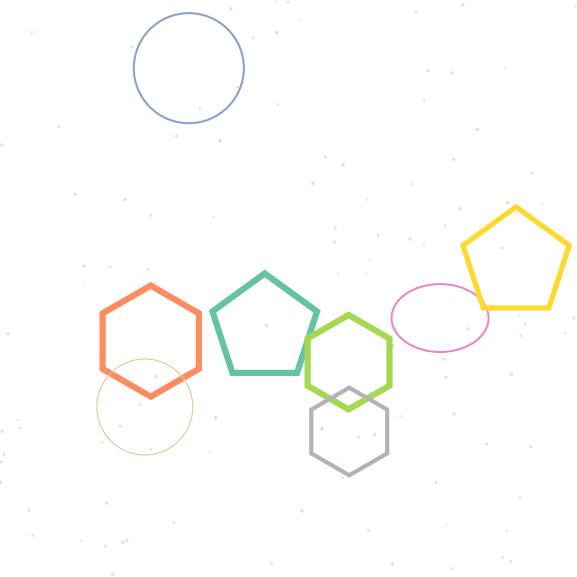[{"shape": "pentagon", "thickness": 3, "radius": 0.48, "center": [0.458, 0.43]}, {"shape": "hexagon", "thickness": 3, "radius": 0.48, "center": [0.261, 0.408]}, {"shape": "circle", "thickness": 1, "radius": 0.48, "center": [0.327, 0.881]}, {"shape": "oval", "thickness": 1, "radius": 0.42, "center": [0.762, 0.448]}, {"shape": "hexagon", "thickness": 3, "radius": 0.41, "center": [0.604, 0.372]}, {"shape": "pentagon", "thickness": 2.5, "radius": 0.48, "center": [0.894, 0.544]}, {"shape": "circle", "thickness": 0.5, "radius": 0.42, "center": [0.251, 0.294]}, {"shape": "hexagon", "thickness": 2, "radius": 0.38, "center": [0.605, 0.252]}]